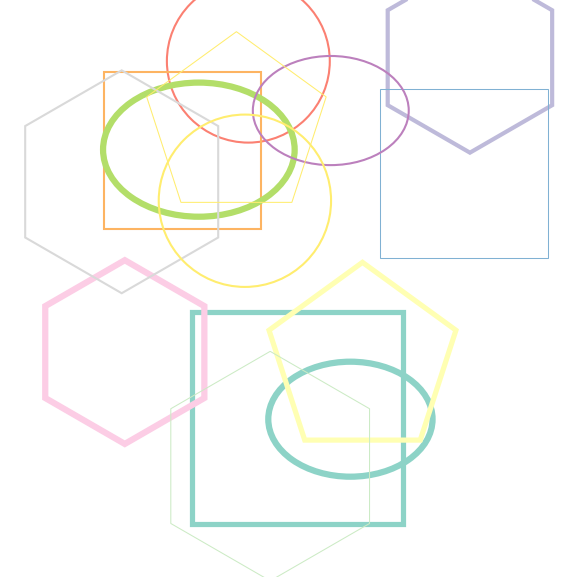[{"shape": "square", "thickness": 2.5, "radius": 0.92, "center": [0.515, 0.276]}, {"shape": "oval", "thickness": 3, "radius": 0.71, "center": [0.607, 0.273]}, {"shape": "pentagon", "thickness": 2.5, "radius": 0.85, "center": [0.628, 0.375]}, {"shape": "hexagon", "thickness": 2, "radius": 0.82, "center": [0.814, 0.899]}, {"shape": "circle", "thickness": 1, "radius": 0.71, "center": [0.43, 0.893]}, {"shape": "square", "thickness": 0.5, "radius": 0.73, "center": [0.803, 0.699]}, {"shape": "square", "thickness": 1, "radius": 0.68, "center": [0.316, 0.739]}, {"shape": "oval", "thickness": 3, "radius": 0.83, "center": [0.344, 0.74]}, {"shape": "hexagon", "thickness": 3, "radius": 0.8, "center": [0.216, 0.389]}, {"shape": "hexagon", "thickness": 1, "radius": 0.96, "center": [0.211, 0.684]}, {"shape": "oval", "thickness": 1, "radius": 0.67, "center": [0.573, 0.808]}, {"shape": "hexagon", "thickness": 0.5, "radius": 0.99, "center": [0.468, 0.192]}, {"shape": "circle", "thickness": 1, "radius": 0.75, "center": [0.424, 0.652]}, {"shape": "pentagon", "thickness": 0.5, "radius": 0.82, "center": [0.409, 0.781]}]